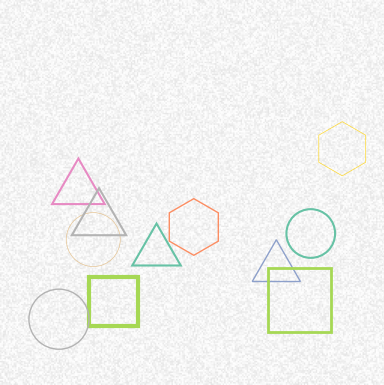[{"shape": "triangle", "thickness": 1.5, "radius": 0.36, "center": [0.407, 0.347]}, {"shape": "circle", "thickness": 1.5, "radius": 0.32, "center": [0.807, 0.393]}, {"shape": "hexagon", "thickness": 1, "radius": 0.37, "center": [0.503, 0.41]}, {"shape": "triangle", "thickness": 1, "radius": 0.36, "center": [0.718, 0.305]}, {"shape": "triangle", "thickness": 1.5, "radius": 0.39, "center": [0.204, 0.509]}, {"shape": "square", "thickness": 2, "radius": 0.41, "center": [0.777, 0.221]}, {"shape": "square", "thickness": 3, "radius": 0.32, "center": [0.295, 0.217]}, {"shape": "hexagon", "thickness": 0.5, "radius": 0.35, "center": [0.889, 0.614]}, {"shape": "circle", "thickness": 0.5, "radius": 0.35, "center": [0.242, 0.378]}, {"shape": "triangle", "thickness": 1.5, "radius": 0.41, "center": [0.257, 0.43]}, {"shape": "circle", "thickness": 1, "radius": 0.39, "center": [0.153, 0.171]}]